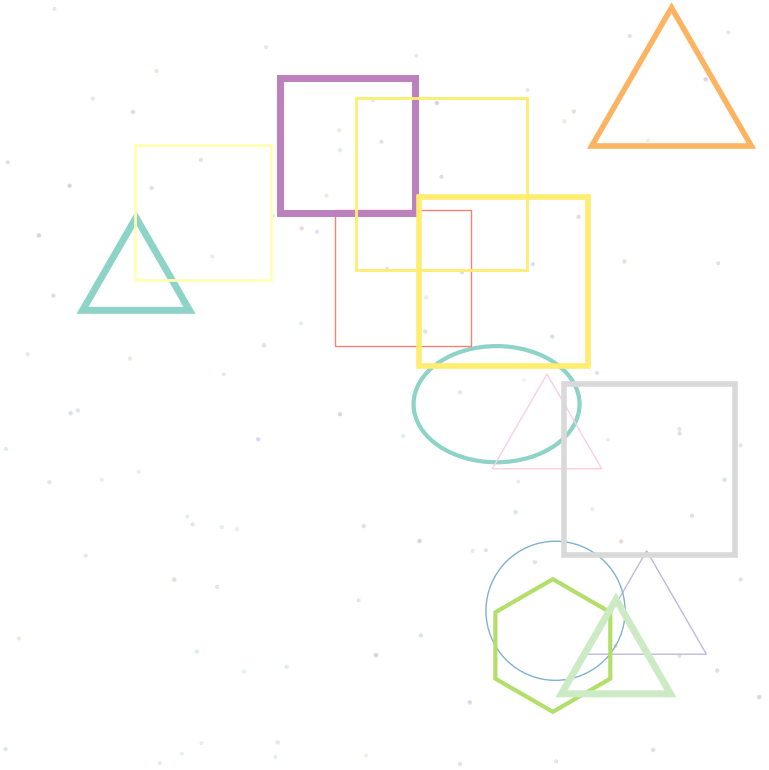[{"shape": "triangle", "thickness": 2.5, "radius": 0.4, "center": [0.177, 0.637]}, {"shape": "oval", "thickness": 1.5, "radius": 0.54, "center": [0.645, 0.475]}, {"shape": "square", "thickness": 1, "radius": 0.44, "center": [0.264, 0.724]}, {"shape": "triangle", "thickness": 0.5, "radius": 0.45, "center": [0.84, 0.195]}, {"shape": "square", "thickness": 0.5, "radius": 0.44, "center": [0.523, 0.639]}, {"shape": "circle", "thickness": 0.5, "radius": 0.45, "center": [0.721, 0.207]}, {"shape": "triangle", "thickness": 2, "radius": 0.6, "center": [0.872, 0.87]}, {"shape": "hexagon", "thickness": 1.5, "radius": 0.43, "center": [0.718, 0.162]}, {"shape": "triangle", "thickness": 0.5, "radius": 0.41, "center": [0.71, 0.432]}, {"shape": "square", "thickness": 2, "radius": 0.56, "center": [0.844, 0.39]}, {"shape": "square", "thickness": 2.5, "radius": 0.44, "center": [0.452, 0.811]}, {"shape": "triangle", "thickness": 2.5, "radius": 0.41, "center": [0.8, 0.14]}, {"shape": "square", "thickness": 1, "radius": 0.56, "center": [0.574, 0.761]}, {"shape": "square", "thickness": 2, "radius": 0.55, "center": [0.654, 0.634]}]